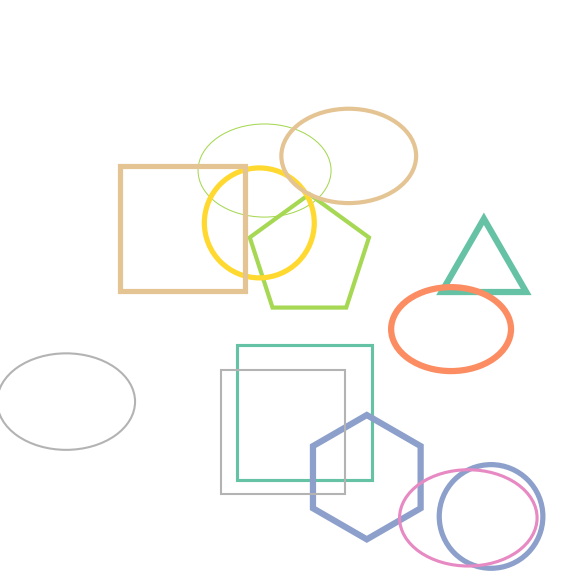[{"shape": "square", "thickness": 1.5, "radius": 0.58, "center": [0.527, 0.284]}, {"shape": "triangle", "thickness": 3, "radius": 0.42, "center": [0.838, 0.536]}, {"shape": "oval", "thickness": 3, "radius": 0.52, "center": [0.781, 0.429]}, {"shape": "circle", "thickness": 2.5, "radius": 0.45, "center": [0.85, 0.105]}, {"shape": "hexagon", "thickness": 3, "radius": 0.54, "center": [0.635, 0.173]}, {"shape": "oval", "thickness": 1.5, "radius": 0.6, "center": [0.811, 0.102]}, {"shape": "pentagon", "thickness": 2, "radius": 0.54, "center": [0.536, 0.554]}, {"shape": "oval", "thickness": 0.5, "radius": 0.58, "center": [0.458, 0.704]}, {"shape": "circle", "thickness": 2.5, "radius": 0.48, "center": [0.449, 0.613]}, {"shape": "oval", "thickness": 2, "radius": 0.58, "center": [0.604, 0.729]}, {"shape": "square", "thickness": 2.5, "radius": 0.54, "center": [0.316, 0.604]}, {"shape": "oval", "thickness": 1, "radius": 0.6, "center": [0.115, 0.304]}, {"shape": "square", "thickness": 1, "radius": 0.54, "center": [0.49, 0.251]}]